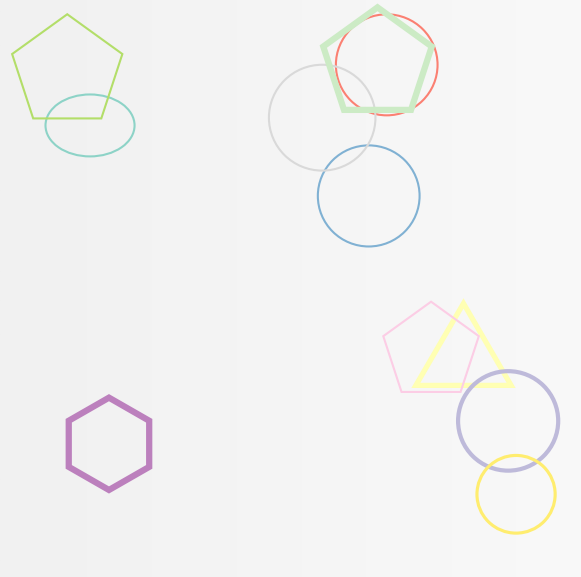[{"shape": "oval", "thickness": 1, "radius": 0.38, "center": [0.155, 0.782]}, {"shape": "triangle", "thickness": 2.5, "radius": 0.47, "center": [0.797, 0.379]}, {"shape": "circle", "thickness": 2, "radius": 0.43, "center": [0.874, 0.27]}, {"shape": "circle", "thickness": 1, "radius": 0.44, "center": [0.665, 0.887]}, {"shape": "circle", "thickness": 1, "radius": 0.44, "center": [0.634, 0.66]}, {"shape": "pentagon", "thickness": 1, "radius": 0.5, "center": [0.116, 0.875]}, {"shape": "pentagon", "thickness": 1, "radius": 0.43, "center": [0.742, 0.39]}, {"shape": "circle", "thickness": 1, "radius": 0.46, "center": [0.554, 0.795]}, {"shape": "hexagon", "thickness": 3, "radius": 0.4, "center": [0.187, 0.231]}, {"shape": "pentagon", "thickness": 3, "radius": 0.49, "center": [0.649, 0.888]}, {"shape": "circle", "thickness": 1.5, "radius": 0.34, "center": [0.888, 0.143]}]